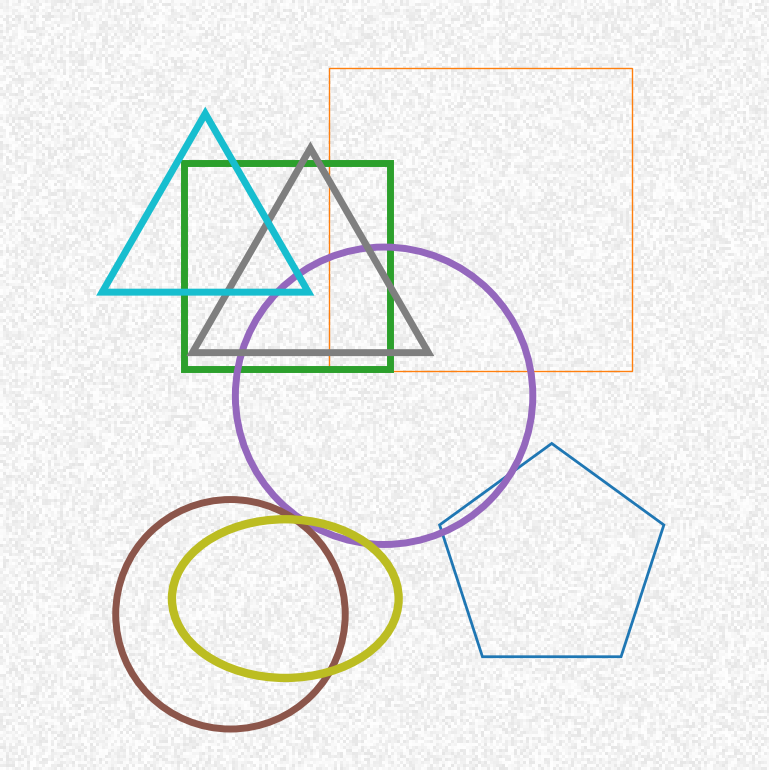[{"shape": "pentagon", "thickness": 1, "radius": 0.77, "center": [0.717, 0.271]}, {"shape": "square", "thickness": 0.5, "radius": 0.99, "center": [0.624, 0.715]}, {"shape": "square", "thickness": 2.5, "radius": 0.67, "center": [0.373, 0.655]}, {"shape": "circle", "thickness": 2.5, "radius": 0.97, "center": [0.499, 0.486]}, {"shape": "circle", "thickness": 2.5, "radius": 0.75, "center": [0.299, 0.202]}, {"shape": "triangle", "thickness": 2.5, "radius": 0.88, "center": [0.403, 0.63]}, {"shape": "oval", "thickness": 3, "radius": 0.74, "center": [0.371, 0.223]}, {"shape": "triangle", "thickness": 2.5, "radius": 0.77, "center": [0.267, 0.698]}]